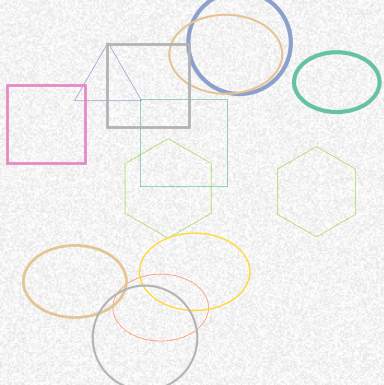[{"shape": "oval", "thickness": 3, "radius": 0.56, "center": [0.875, 0.787]}, {"shape": "square", "thickness": 0.5, "radius": 0.56, "center": [0.477, 0.63]}, {"shape": "oval", "thickness": 0.5, "radius": 0.62, "center": [0.417, 0.201]}, {"shape": "triangle", "thickness": 0.5, "radius": 0.5, "center": [0.281, 0.789]}, {"shape": "circle", "thickness": 3, "radius": 0.67, "center": [0.622, 0.889]}, {"shape": "square", "thickness": 2, "radius": 0.51, "center": [0.12, 0.678]}, {"shape": "hexagon", "thickness": 0.5, "radius": 0.59, "center": [0.822, 0.502]}, {"shape": "hexagon", "thickness": 0.5, "radius": 0.65, "center": [0.437, 0.511]}, {"shape": "oval", "thickness": 1, "radius": 0.72, "center": [0.506, 0.294]}, {"shape": "oval", "thickness": 2, "radius": 0.67, "center": [0.195, 0.269]}, {"shape": "oval", "thickness": 1.5, "radius": 0.73, "center": [0.586, 0.859]}, {"shape": "square", "thickness": 2, "radius": 0.53, "center": [0.385, 0.778]}, {"shape": "circle", "thickness": 1.5, "radius": 0.68, "center": [0.377, 0.122]}]